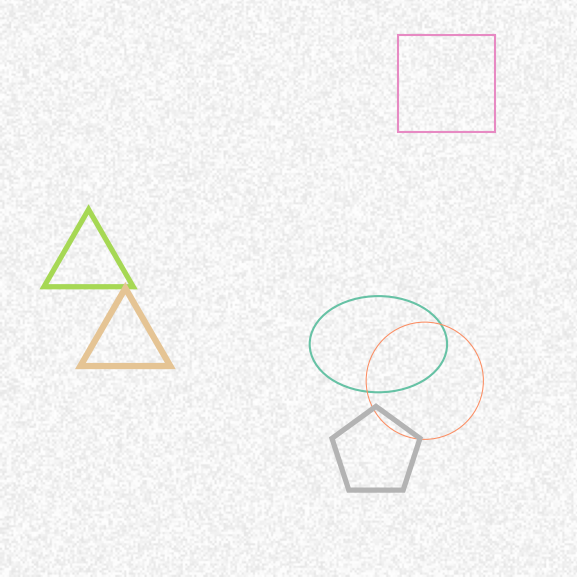[{"shape": "oval", "thickness": 1, "radius": 0.59, "center": [0.655, 0.403]}, {"shape": "circle", "thickness": 0.5, "radius": 0.51, "center": [0.736, 0.34]}, {"shape": "square", "thickness": 1, "radius": 0.42, "center": [0.773, 0.855]}, {"shape": "triangle", "thickness": 2.5, "radius": 0.45, "center": [0.153, 0.547]}, {"shape": "triangle", "thickness": 3, "radius": 0.45, "center": [0.217, 0.41]}, {"shape": "pentagon", "thickness": 2.5, "radius": 0.4, "center": [0.651, 0.215]}]